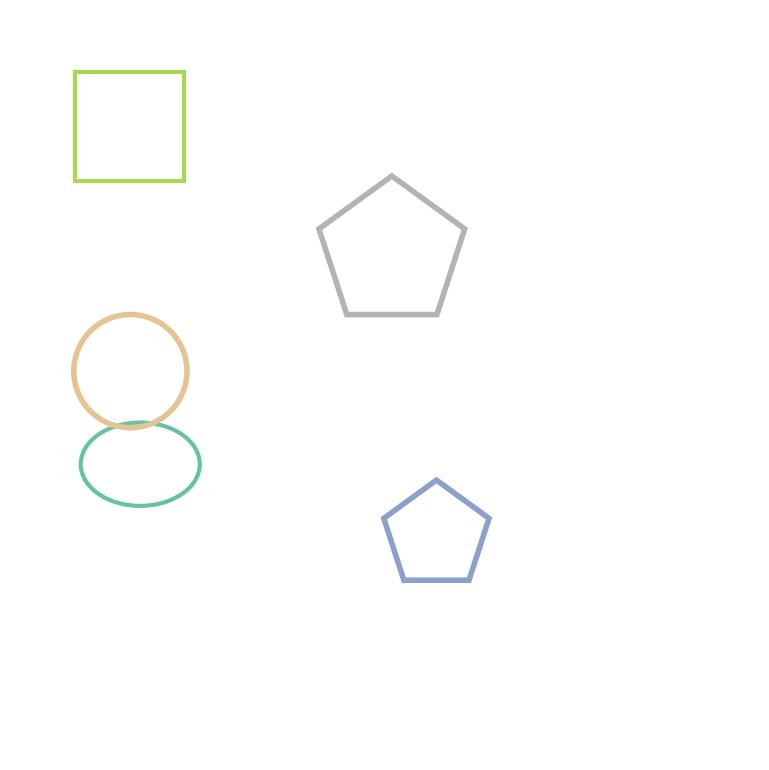[{"shape": "oval", "thickness": 1.5, "radius": 0.39, "center": [0.182, 0.397]}, {"shape": "pentagon", "thickness": 2, "radius": 0.36, "center": [0.567, 0.305]}, {"shape": "square", "thickness": 1.5, "radius": 0.35, "center": [0.168, 0.836]}, {"shape": "circle", "thickness": 2, "radius": 0.37, "center": [0.169, 0.518]}, {"shape": "pentagon", "thickness": 2, "radius": 0.5, "center": [0.509, 0.672]}]